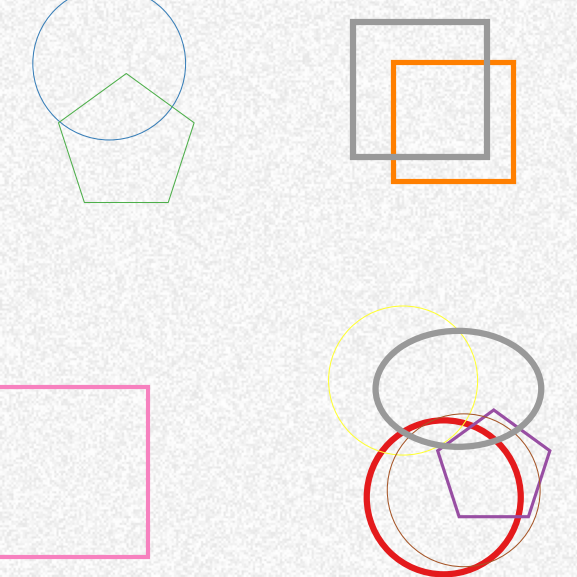[{"shape": "circle", "thickness": 3, "radius": 0.67, "center": [0.768, 0.138]}, {"shape": "circle", "thickness": 0.5, "radius": 0.66, "center": [0.189, 0.889]}, {"shape": "pentagon", "thickness": 0.5, "radius": 0.62, "center": [0.219, 0.748]}, {"shape": "pentagon", "thickness": 1.5, "radius": 0.51, "center": [0.855, 0.187]}, {"shape": "square", "thickness": 2.5, "radius": 0.52, "center": [0.785, 0.789]}, {"shape": "circle", "thickness": 0.5, "radius": 0.65, "center": [0.698, 0.34]}, {"shape": "circle", "thickness": 0.5, "radius": 0.66, "center": [0.803, 0.15]}, {"shape": "square", "thickness": 2, "radius": 0.74, "center": [0.108, 0.183]}, {"shape": "square", "thickness": 3, "radius": 0.58, "center": [0.727, 0.844]}, {"shape": "oval", "thickness": 3, "radius": 0.72, "center": [0.794, 0.326]}]